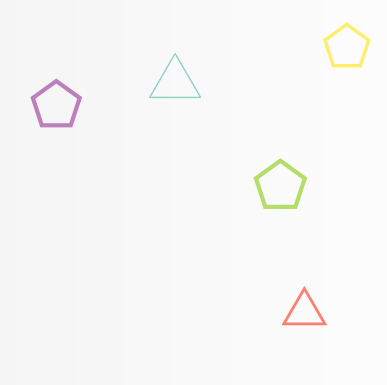[{"shape": "triangle", "thickness": 1, "radius": 0.38, "center": [0.452, 0.785]}, {"shape": "triangle", "thickness": 2, "radius": 0.31, "center": [0.785, 0.189]}, {"shape": "pentagon", "thickness": 3, "radius": 0.33, "center": [0.724, 0.516]}, {"shape": "pentagon", "thickness": 3, "radius": 0.32, "center": [0.145, 0.726]}, {"shape": "pentagon", "thickness": 2.5, "radius": 0.3, "center": [0.895, 0.877]}]